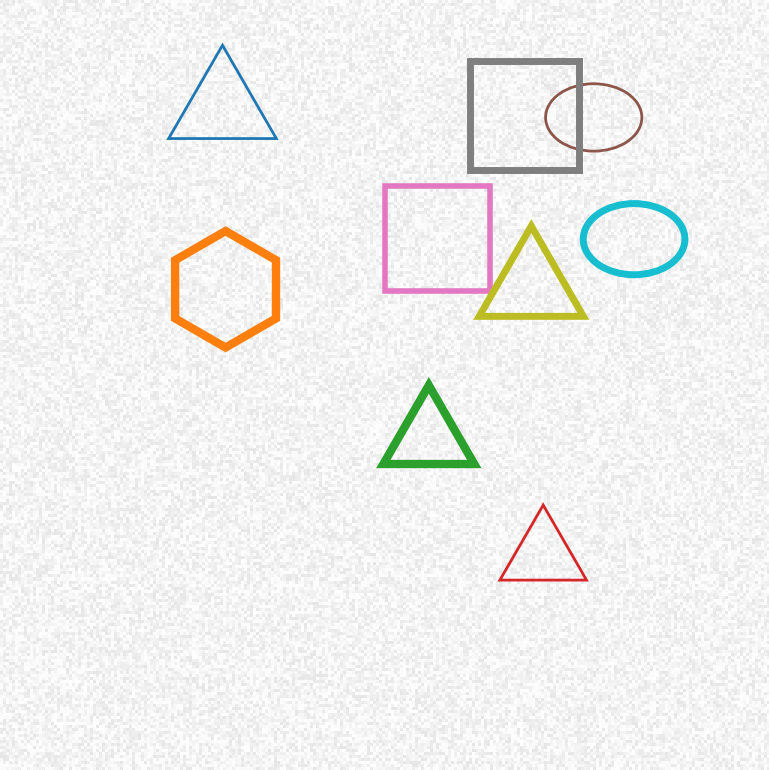[{"shape": "triangle", "thickness": 1, "radius": 0.4, "center": [0.289, 0.86]}, {"shape": "hexagon", "thickness": 3, "radius": 0.38, "center": [0.293, 0.624]}, {"shape": "triangle", "thickness": 3, "radius": 0.34, "center": [0.557, 0.431]}, {"shape": "triangle", "thickness": 1, "radius": 0.32, "center": [0.705, 0.279]}, {"shape": "oval", "thickness": 1, "radius": 0.31, "center": [0.771, 0.847]}, {"shape": "square", "thickness": 2, "radius": 0.34, "center": [0.569, 0.69]}, {"shape": "square", "thickness": 2.5, "radius": 0.35, "center": [0.681, 0.85]}, {"shape": "triangle", "thickness": 2.5, "radius": 0.39, "center": [0.69, 0.628]}, {"shape": "oval", "thickness": 2.5, "radius": 0.33, "center": [0.823, 0.689]}]